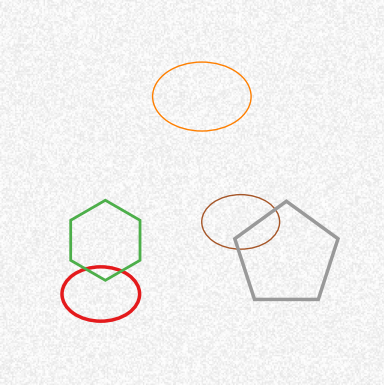[{"shape": "oval", "thickness": 2.5, "radius": 0.5, "center": [0.262, 0.236]}, {"shape": "hexagon", "thickness": 2, "radius": 0.52, "center": [0.274, 0.376]}, {"shape": "oval", "thickness": 1, "radius": 0.64, "center": [0.524, 0.749]}, {"shape": "oval", "thickness": 1, "radius": 0.51, "center": [0.625, 0.424]}, {"shape": "pentagon", "thickness": 2.5, "radius": 0.7, "center": [0.744, 0.336]}]